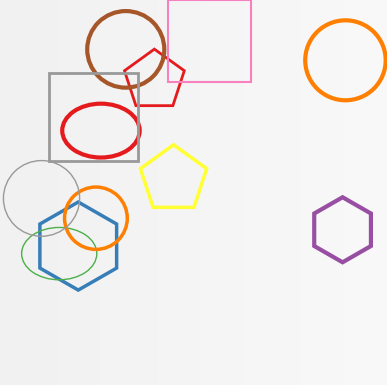[{"shape": "oval", "thickness": 3, "radius": 0.5, "center": [0.261, 0.661]}, {"shape": "pentagon", "thickness": 2, "radius": 0.41, "center": [0.398, 0.791]}, {"shape": "hexagon", "thickness": 2.5, "radius": 0.57, "center": [0.202, 0.361]}, {"shape": "oval", "thickness": 1, "radius": 0.49, "center": [0.153, 0.341]}, {"shape": "hexagon", "thickness": 3, "radius": 0.42, "center": [0.884, 0.403]}, {"shape": "circle", "thickness": 2.5, "radius": 0.4, "center": [0.248, 0.433]}, {"shape": "circle", "thickness": 3, "radius": 0.52, "center": [0.891, 0.843]}, {"shape": "pentagon", "thickness": 2.5, "radius": 0.45, "center": [0.448, 0.534]}, {"shape": "circle", "thickness": 3, "radius": 0.5, "center": [0.325, 0.872]}, {"shape": "square", "thickness": 1.5, "radius": 0.54, "center": [0.542, 0.894]}, {"shape": "square", "thickness": 2, "radius": 0.57, "center": [0.241, 0.696]}, {"shape": "circle", "thickness": 1, "radius": 0.49, "center": [0.107, 0.485]}]